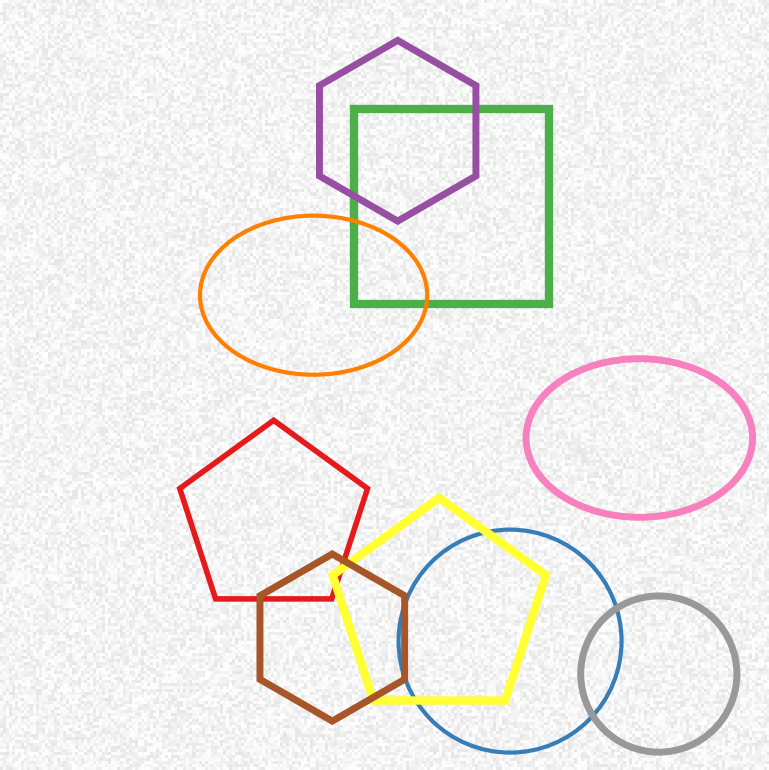[{"shape": "pentagon", "thickness": 2, "radius": 0.64, "center": [0.355, 0.326]}, {"shape": "circle", "thickness": 1.5, "radius": 0.72, "center": [0.662, 0.167]}, {"shape": "square", "thickness": 3, "radius": 0.63, "center": [0.587, 0.732]}, {"shape": "hexagon", "thickness": 2.5, "radius": 0.59, "center": [0.516, 0.83]}, {"shape": "oval", "thickness": 1.5, "radius": 0.74, "center": [0.407, 0.617]}, {"shape": "pentagon", "thickness": 3, "radius": 0.73, "center": [0.571, 0.208]}, {"shape": "hexagon", "thickness": 2.5, "radius": 0.54, "center": [0.432, 0.172]}, {"shape": "oval", "thickness": 2.5, "radius": 0.74, "center": [0.83, 0.431]}, {"shape": "circle", "thickness": 2.5, "radius": 0.51, "center": [0.856, 0.125]}]